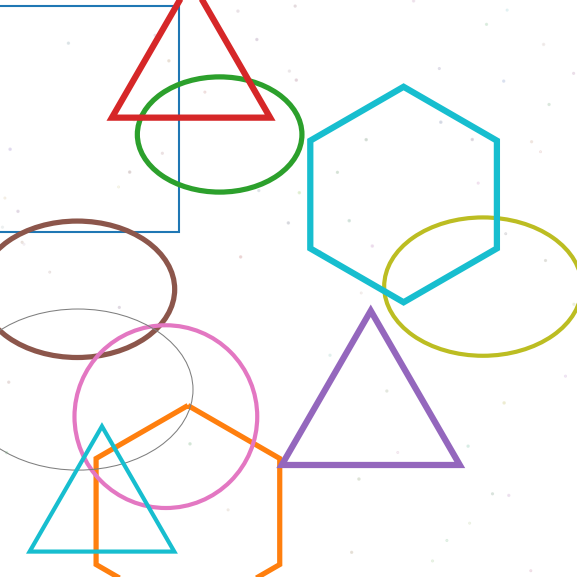[{"shape": "square", "thickness": 1, "radius": 0.98, "center": [0.113, 0.793]}, {"shape": "hexagon", "thickness": 2.5, "radius": 0.92, "center": [0.325, 0.113]}, {"shape": "oval", "thickness": 2.5, "radius": 0.71, "center": [0.38, 0.766]}, {"shape": "triangle", "thickness": 3, "radius": 0.79, "center": [0.331, 0.875]}, {"shape": "triangle", "thickness": 3, "radius": 0.89, "center": [0.642, 0.283]}, {"shape": "oval", "thickness": 2.5, "radius": 0.84, "center": [0.134, 0.498]}, {"shape": "circle", "thickness": 2, "radius": 0.79, "center": [0.287, 0.278]}, {"shape": "oval", "thickness": 0.5, "radius": 1.0, "center": [0.135, 0.325]}, {"shape": "oval", "thickness": 2, "radius": 0.86, "center": [0.836, 0.503]}, {"shape": "hexagon", "thickness": 3, "radius": 0.93, "center": [0.699, 0.662]}, {"shape": "triangle", "thickness": 2, "radius": 0.72, "center": [0.177, 0.116]}]